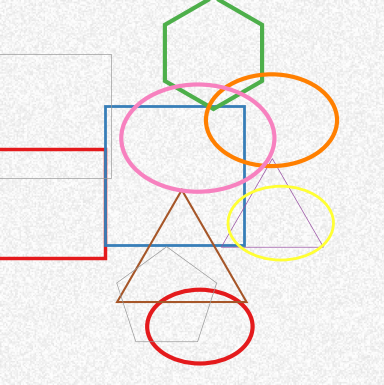[{"shape": "square", "thickness": 2.5, "radius": 0.71, "center": [0.13, 0.471]}, {"shape": "oval", "thickness": 3, "radius": 0.68, "center": [0.519, 0.152]}, {"shape": "square", "thickness": 2, "radius": 0.9, "center": [0.454, 0.544]}, {"shape": "hexagon", "thickness": 3, "radius": 0.73, "center": [0.554, 0.863]}, {"shape": "triangle", "thickness": 0.5, "radius": 0.77, "center": [0.707, 0.435]}, {"shape": "oval", "thickness": 3, "radius": 0.85, "center": [0.705, 0.688]}, {"shape": "oval", "thickness": 2, "radius": 0.68, "center": [0.729, 0.42]}, {"shape": "triangle", "thickness": 1.5, "radius": 0.97, "center": [0.472, 0.313]}, {"shape": "oval", "thickness": 3, "radius": 0.99, "center": [0.514, 0.641]}, {"shape": "square", "thickness": 0.5, "radius": 0.8, "center": [0.127, 0.698]}, {"shape": "pentagon", "thickness": 0.5, "radius": 0.68, "center": [0.433, 0.223]}]